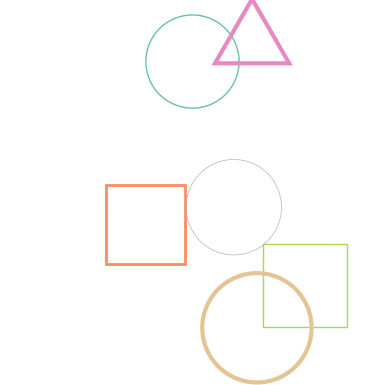[{"shape": "circle", "thickness": 1, "radius": 0.61, "center": [0.5, 0.84]}, {"shape": "square", "thickness": 2, "radius": 0.52, "center": [0.378, 0.417]}, {"shape": "triangle", "thickness": 3, "radius": 0.56, "center": [0.655, 0.891]}, {"shape": "square", "thickness": 1, "radius": 0.54, "center": [0.792, 0.259]}, {"shape": "circle", "thickness": 3, "radius": 0.71, "center": [0.667, 0.149]}, {"shape": "circle", "thickness": 0.5, "radius": 0.62, "center": [0.607, 0.462]}]